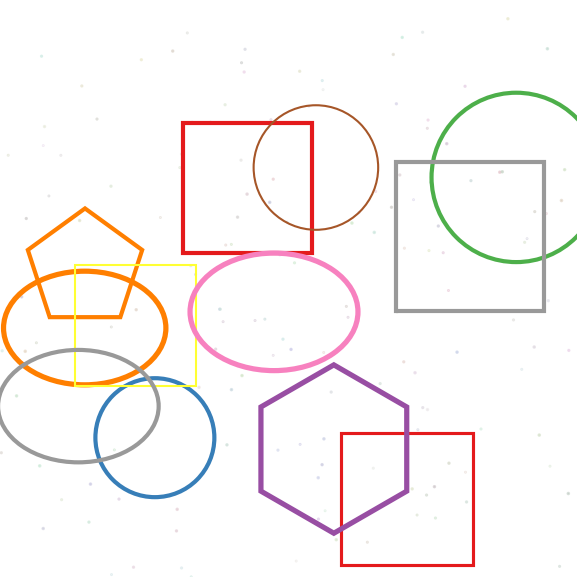[{"shape": "square", "thickness": 1.5, "radius": 0.57, "center": [0.705, 0.135]}, {"shape": "square", "thickness": 2, "radius": 0.56, "center": [0.429, 0.674]}, {"shape": "circle", "thickness": 2, "radius": 0.51, "center": [0.268, 0.241]}, {"shape": "circle", "thickness": 2, "radius": 0.73, "center": [0.894, 0.692]}, {"shape": "hexagon", "thickness": 2.5, "radius": 0.73, "center": [0.578, 0.222]}, {"shape": "pentagon", "thickness": 2, "radius": 0.52, "center": [0.147, 0.534]}, {"shape": "oval", "thickness": 2.5, "radius": 0.7, "center": [0.147, 0.431]}, {"shape": "square", "thickness": 1, "radius": 0.52, "center": [0.234, 0.435]}, {"shape": "circle", "thickness": 1, "radius": 0.54, "center": [0.547, 0.709]}, {"shape": "oval", "thickness": 2.5, "radius": 0.73, "center": [0.474, 0.459]}, {"shape": "oval", "thickness": 2, "radius": 0.7, "center": [0.136, 0.296]}, {"shape": "square", "thickness": 2, "radius": 0.64, "center": [0.814, 0.59]}]